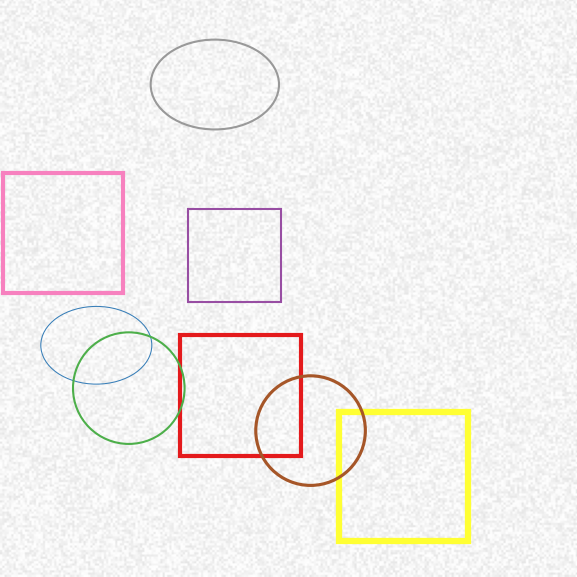[{"shape": "square", "thickness": 2, "radius": 0.53, "center": [0.416, 0.314]}, {"shape": "oval", "thickness": 0.5, "radius": 0.48, "center": [0.167, 0.401]}, {"shape": "circle", "thickness": 1, "radius": 0.48, "center": [0.223, 0.327]}, {"shape": "square", "thickness": 1, "radius": 0.4, "center": [0.406, 0.556]}, {"shape": "square", "thickness": 3, "radius": 0.56, "center": [0.699, 0.174]}, {"shape": "circle", "thickness": 1.5, "radius": 0.47, "center": [0.538, 0.253]}, {"shape": "square", "thickness": 2, "radius": 0.52, "center": [0.109, 0.596]}, {"shape": "oval", "thickness": 1, "radius": 0.56, "center": [0.372, 0.853]}]